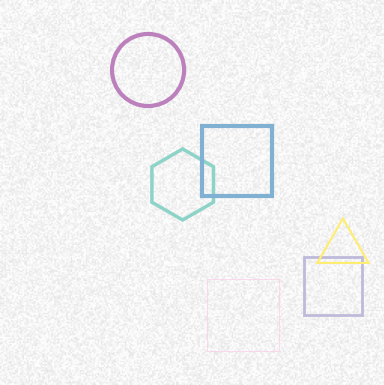[{"shape": "hexagon", "thickness": 2.5, "radius": 0.46, "center": [0.475, 0.521]}, {"shape": "square", "thickness": 2, "radius": 0.38, "center": [0.866, 0.257]}, {"shape": "square", "thickness": 3, "radius": 0.45, "center": [0.615, 0.581]}, {"shape": "square", "thickness": 0.5, "radius": 0.47, "center": [0.632, 0.183]}, {"shape": "circle", "thickness": 3, "radius": 0.47, "center": [0.385, 0.818]}, {"shape": "triangle", "thickness": 1.5, "radius": 0.38, "center": [0.891, 0.356]}]